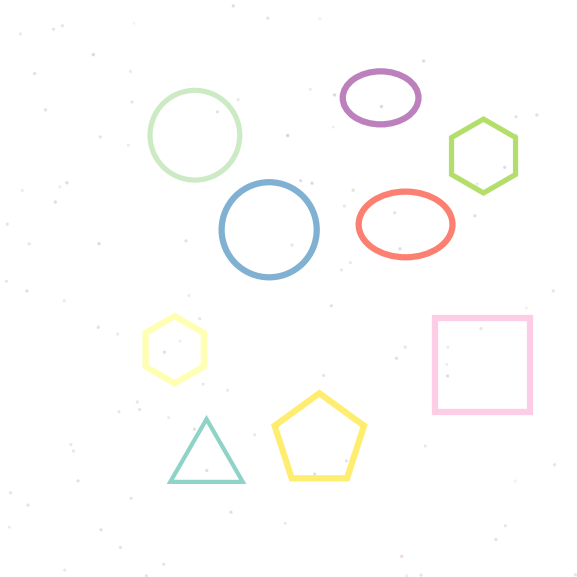[{"shape": "triangle", "thickness": 2, "radius": 0.36, "center": [0.358, 0.201]}, {"shape": "hexagon", "thickness": 3, "radius": 0.29, "center": [0.303, 0.394]}, {"shape": "oval", "thickness": 3, "radius": 0.41, "center": [0.702, 0.61]}, {"shape": "circle", "thickness": 3, "radius": 0.41, "center": [0.466, 0.601]}, {"shape": "hexagon", "thickness": 2.5, "radius": 0.32, "center": [0.837, 0.729]}, {"shape": "square", "thickness": 3, "radius": 0.41, "center": [0.835, 0.367]}, {"shape": "oval", "thickness": 3, "radius": 0.33, "center": [0.659, 0.83]}, {"shape": "circle", "thickness": 2.5, "radius": 0.39, "center": [0.337, 0.765]}, {"shape": "pentagon", "thickness": 3, "radius": 0.41, "center": [0.553, 0.237]}]